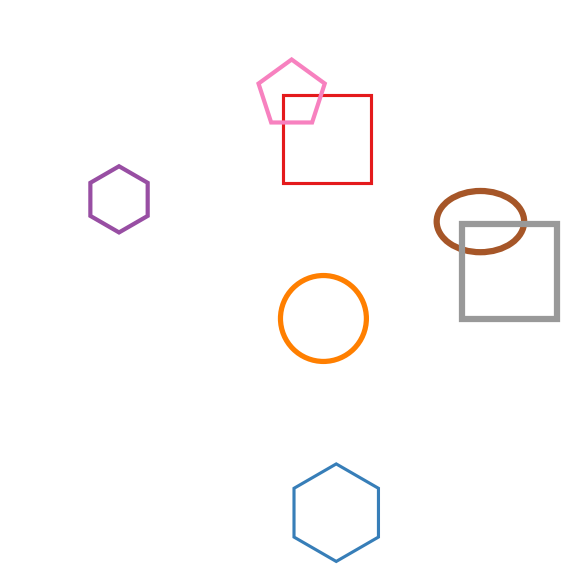[{"shape": "square", "thickness": 1.5, "radius": 0.38, "center": [0.566, 0.759]}, {"shape": "hexagon", "thickness": 1.5, "radius": 0.42, "center": [0.582, 0.111]}, {"shape": "hexagon", "thickness": 2, "radius": 0.29, "center": [0.206, 0.654]}, {"shape": "circle", "thickness": 2.5, "radius": 0.37, "center": [0.56, 0.448]}, {"shape": "oval", "thickness": 3, "radius": 0.38, "center": [0.832, 0.615]}, {"shape": "pentagon", "thickness": 2, "radius": 0.3, "center": [0.505, 0.836]}, {"shape": "square", "thickness": 3, "radius": 0.41, "center": [0.882, 0.529]}]